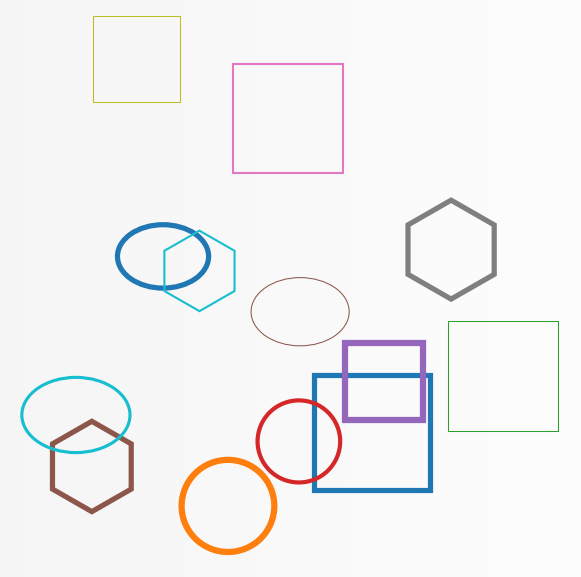[{"shape": "square", "thickness": 2.5, "radius": 0.5, "center": [0.64, 0.25]}, {"shape": "oval", "thickness": 2.5, "radius": 0.39, "center": [0.28, 0.555]}, {"shape": "circle", "thickness": 3, "radius": 0.4, "center": [0.392, 0.123]}, {"shape": "square", "thickness": 0.5, "radius": 0.48, "center": [0.865, 0.348]}, {"shape": "circle", "thickness": 2, "radius": 0.36, "center": [0.514, 0.235]}, {"shape": "square", "thickness": 3, "radius": 0.33, "center": [0.661, 0.338]}, {"shape": "oval", "thickness": 0.5, "radius": 0.42, "center": [0.516, 0.459]}, {"shape": "hexagon", "thickness": 2.5, "radius": 0.39, "center": [0.158, 0.191]}, {"shape": "square", "thickness": 1, "radius": 0.47, "center": [0.495, 0.794]}, {"shape": "hexagon", "thickness": 2.5, "radius": 0.43, "center": [0.776, 0.567]}, {"shape": "square", "thickness": 0.5, "radius": 0.37, "center": [0.235, 0.897]}, {"shape": "oval", "thickness": 1.5, "radius": 0.47, "center": [0.131, 0.281]}, {"shape": "hexagon", "thickness": 1, "radius": 0.35, "center": [0.343, 0.53]}]